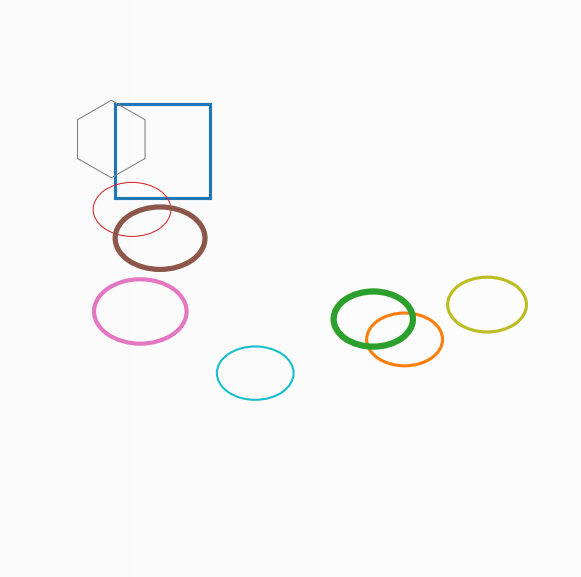[{"shape": "square", "thickness": 1.5, "radius": 0.41, "center": [0.279, 0.737]}, {"shape": "oval", "thickness": 1.5, "radius": 0.33, "center": [0.696, 0.411]}, {"shape": "oval", "thickness": 3, "radius": 0.34, "center": [0.642, 0.447]}, {"shape": "oval", "thickness": 0.5, "radius": 0.33, "center": [0.227, 0.637]}, {"shape": "oval", "thickness": 2.5, "radius": 0.39, "center": [0.275, 0.587]}, {"shape": "oval", "thickness": 2, "radius": 0.4, "center": [0.241, 0.46]}, {"shape": "hexagon", "thickness": 0.5, "radius": 0.34, "center": [0.191, 0.758]}, {"shape": "oval", "thickness": 1.5, "radius": 0.34, "center": [0.838, 0.472]}, {"shape": "oval", "thickness": 1, "radius": 0.33, "center": [0.439, 0.353]}]